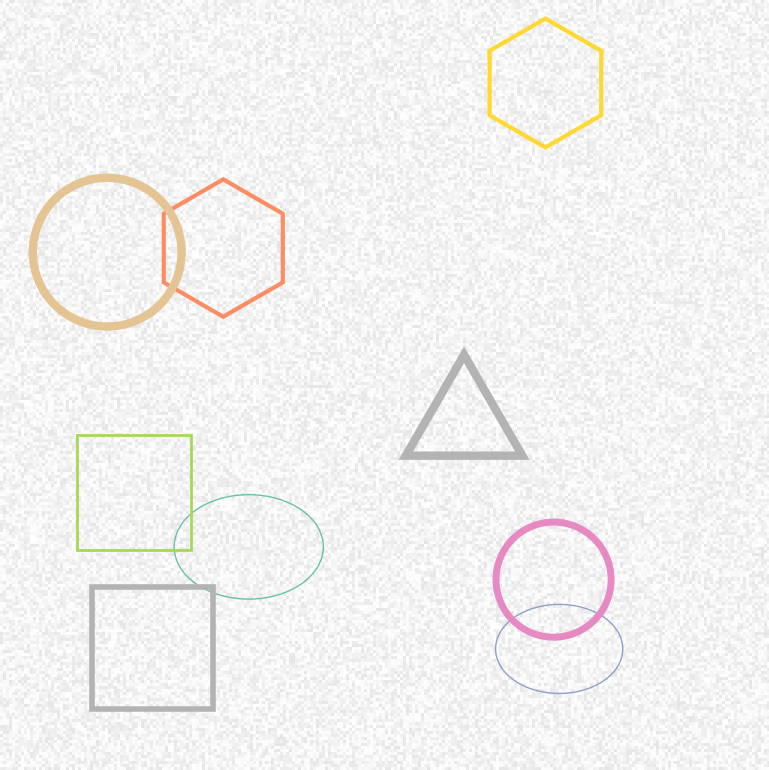[{"shape": "oval", "thickness": 0.5, "radius": 0.48, "center": [0.323, 0.29]}, {"shape": "hexagon", "thickness": 1.5, "radius": 0.45, "center": [0.29, 0.678]}, {"shape": "oval", "thickness": 0.5, "radius": 0.41, "center": [0.726, 0.157]}, {"shape": "circle", "thickness": 2.5, "radius": 0.37, "center": [0.719, 0.247]}, {"shape": "square", "thickness": 1, "radius": 0.37, "center": [0.174, 0.36]}, {"shape": "hexagon", "thickness": 1.5, "radius": 0.42, "center": [0.708, 0.892]}, {"shape": "circle", "thickness": 3, "radius": 0.48, "center": [0.139, 0.673]}, {"shape": "triangle", "thickness": 3, "radius": 0.44, "center": [0.603, 0.452]}, {"shape": "square", "thickness": 2, "radius": 0.39, "center": [0.198, 0.159]}]